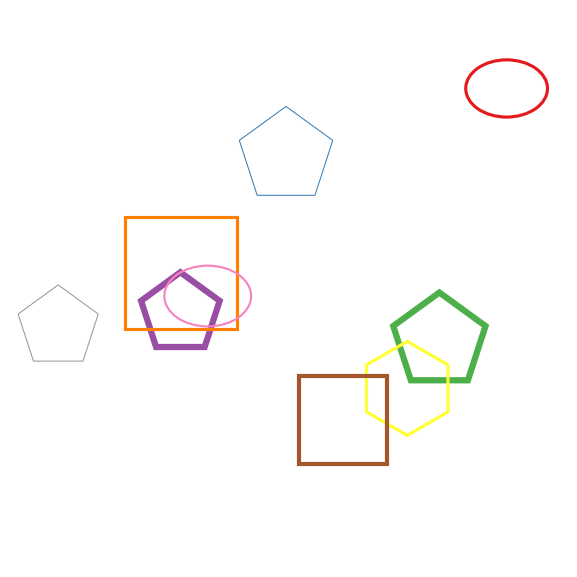[{"shape": "oval", "thickness": 1.5, "radius": 0.35, "center": [0.877, 0.846]}, {"shape": "pentagon", "thickness": 0.5, "radius": 0.43, "center": [0.495, 0.73]}, {"shape": "pentagon", "thickness": 3, "radius": 0.42, "center": [0.761, 0.409]}, {"shape": "pentagon", "thickness": 3, "radius": 0.36, "center": [0.312, 0.456]}, {"shape": "square", "thickness": 1.5, "radius": 0.49, "center": [0.313, 0.527]}, {"shape": "hexagon", "thickness": 1.5, "radius": 0.41, "center": [0.705, 0.327]}, {"shape": "square", "thickness": 2, "radius": 0.38, "center": [0.594, 0.272]}, {"shape": "oval", "thickness": 1, "radius": 0.38, "center": [0.36, 0.487]}, {"shape": "pentagon", "thickness": 0.5, "radius": 0.36, "center": [0.101, 0.433]}]